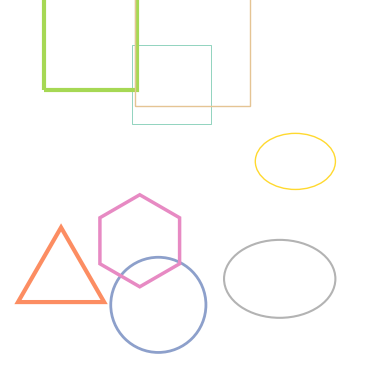[{"shape": "square", "thickness": 0.5, "radius": 0.51, "center": [0.446, 0.78]}, {"shape": "triangle", "thickness": 3, "radius": 0.65, "center": [0.159, 0.28]}, {"shape": "circle", "thickness": 2, "radius": 0.62, "center": [0.411, 0.208]}, {"shape": "hexagon", "thickness": 2.5, "radius": 0.6, "center": [0.363, 0.375]}, {"shape": "square", "thickness": 3, "radius": 0.6, "center": [0.235, 0.887]}, {"shape": "oval", "thickness": 1, "radius": 0.52, "center": [0.767, 0.581]}, {"shape": "square", "thickness": 1, "radius": 0.75, "center": [0.5, 0.874]}, {"shape": "oval", "thickness": 1.5, "radius": 0.72, "center": [0.727, 0.276]}]